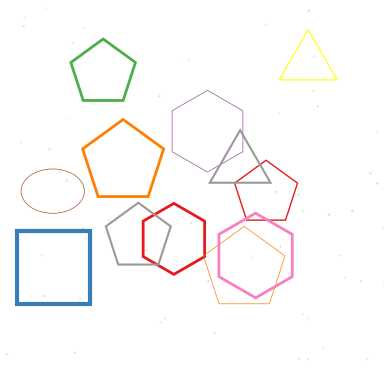[{"shape": "pentagon", "thickness": 1, "radius": 0.43, "center": [0.691, 0.498]}, {"shape": "hexagon", "thickness": 2, "radius": 0.46, "center": [0.452, 0.38]}, {"shape": "square", "thickness": 3, "radius": 0.47, "center": [0.139, 0.304]}, {"shape": "pentagon", "thickness": 2, "radius": 0.44, "center": [0.268, 0.81]}, {"shape": "hexagon", "thickness": 0.5, "radius": 0.53, "center": [0.539, 0.659]}, {"shape": "pentagon", "thickness": 2, "radius": 0.55, "center": [0.32, 0.579]}, {"shape": "pentagon", "thickness": 0.5, "radius": 0.56, "center": [0.634, 0.301]}, {"shape": "triangle", "thickness": 1, "radius": 0.43, "center": [0.801, 0.836]}, {"shape": "oval", "thickness": 0.5, "radius": 0.41, "center": [0.137, 0.503]}, {"shape": "hexagon", "thickness": 2, "radius": 0.55, "center": [0.664, 0.336]}, {"shape": "pentagon", "thickness": 1.5, "radius": 0.44, "center": [0.359, 0.385]}, {"shape": "triangle", "thickness": 1.5, "radius": 0.45, "center": [0.624, 0.571]}]